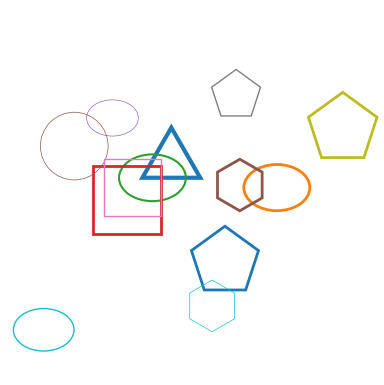[{"shape": "triangle", "thickness": 3, "radius": 0.43, "center": [0.445, 0.582]}, {"shape": "pentagon", "thickness": 2, "radius": 0.46, "center": [0.584, 0.321]}, {"shape": "oval", "thickness": 2, "radius": 0.43, "center": [0.719, 0.513]}, {"shape": "oval", "thickness": 1.5, "radius": 0.43, "center": [0.396, 0.538]}, {"shape": "square", "thickness": 2, "radius": 0.44, "center": [0.33, 0.48]}, {"shape": "oval", "thickness": 0.5, "radius": 0.34, "center": [0.292, 0.694]}, {"shape": "circle", "thickness": 0.5, "radius": 0.44, "center": [0.193, 0.621]}, {"shape": "hexagon", "thickness": 2, "radius": 0.33, "center": [0.623, 0.519]}, {"shape": "square", "thickness": 1, "radius": 0.37, "center": [0.345, 0.513]}, {"shape": "pentagon", "thickness": 1, "radius": 0.33, "center": [0.613, 0.753]}, {"shape": "pentagon", "thickness": 2, "radius": 0.47, "center": [0.89, 0.667]}, {"shape": "oval", "thickness": 1, "radius": 0.39, "center": [0.114, 0.143]}, {"shape": "hexagon", "thickness": 0.5, "radius": 0.34, "center": [0.551, 0.206]}]